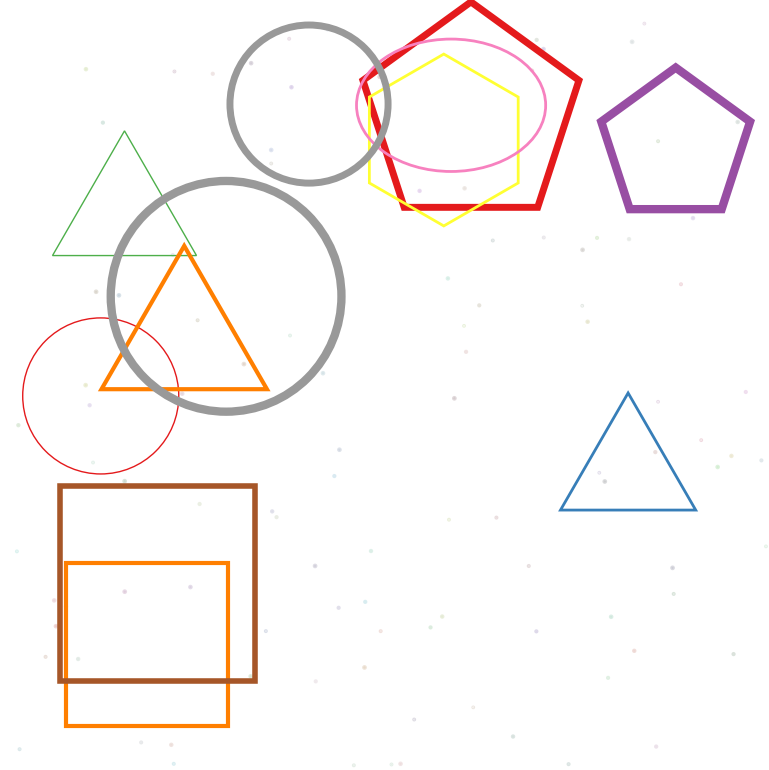[{"shape": "pentagon", "thickness": 2.5, "radius": 0.74, "center": [0.612, 0.85]}, {"shape": "circle", "thickness": 0.5, "radius": 0.51, "center": [0.131, 0.486]}, {"shape": "triangle", "thickness": 1, "radius": 0.51, "center": [0.816, 0.388]}, {"shape": "triangle", "thickness": 0.5, "radius": 0.54, "center": [0.162, 0.722]}, {"shape": "pentagon", "thickness": 3, "radius": 0.51, "center": [0.878, 0.811]}, {"shape": "triangle", "thickness": 1.5, "radius": 0.62, "center": [0.239, 0.557]}, {"shape": "square", "thickness": 1.5, "radius": 0.53, "center": [0.191, 0.163]}, {"shape": "hexagon", "thickness": 1, "radius": 0.56, "center": [0.576, 0.818]}, {"shape": "square", "thickness": 2, "radius": 0.63, "center": [0.205, 0.242]}, {"shape": "oval", "thickness": 1, "radius": 0.61, "center": [0.586, 0.863]}, {"shape": "circle", "thickness": 3, "radius": 0.75, "center": [0.294, 0.615]}, {"shape": "circle", "thickness": 2.5, "radius": 0.51, "center": [0.401, 0.865]}]